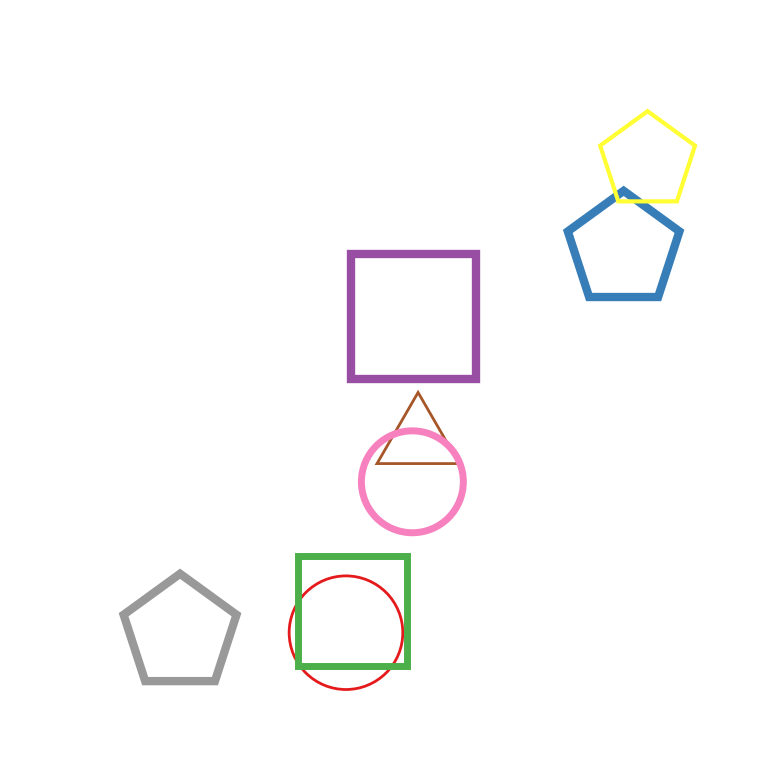[{"shape": "circle", "thickness": 1, "radius": 0.37, "center": [0.449, 0.178]}, {"shape": "pentagon", "thickness": 3, "radius": 0.38, "center": [0.81, 0.676]}, {"shape": "square", "thickness": 2.5, "radius": 0.36, "center": [0.458, 0.206]}, {"shape": "square", "thickness": 3, "radius": 0.41, "center": [0.537, 0.589]}, {"shape": "pentagon", "thickness": 1.5, "radius": 0.32, "center": [0.841, 0.791]}, {"shape": "triangle", "thickness": 1, "radius": 0.31, "center": [0.543, 0.429]}, {"shape": "circle", "thickness": 2.5, "radius": 0.33, "center": [0.536, 0.374]}, {"shape": "pentagon", "thickness": 3, "radius": 0.39, "center": [0.234, 0.178]}]